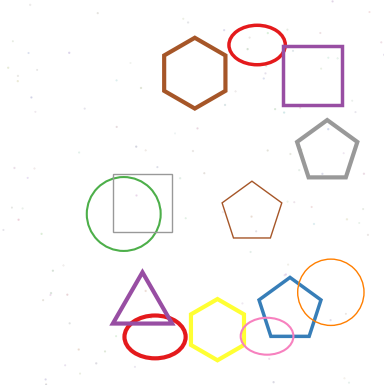[{"shape": "oval", "thickness": 2.5, "radius": 0.37, "center": [0.668, 0.883]}, {"shape": "oval", "thickness": 3, "radius": 0.4, "center": [0.403, 0.125]}, {"shape": "pentagon", "thickness": 2.5, "radius": 0.42, "center": [0.753, 0.195]}, {"shape": "circle", "thickness": 1.5, "radius": 0.48, "center": [0.321, 0.444]}, {"shape": "triangle", "thickness": 3, "radius": 0.44, "center": [0.37, 0.204]}, {"shape": "square", "thickness": 2.5, "radius": 0.38, "center": [0.812, 0.804]}, {"shape": "circle", "thickness": 1, "radius": 0.43, "center": [0.859, 0.241]}, {"shape": "hexagon", "thickness": 3, "radius": 0.4, "center": [0.565, 0.144]}, {"shape": "hexagon", "thickness": 3, "radius": 0.46, "center": [0.506, 0.81]}, {"shape": "pentagon", "thickness": 1, "radius": 0.41, "center": [0.654, 0.448]}, {"shape": "oval", "thickness": 1.5, "radius": 0.34, "center": [0.694, 0.127]}, {"shape": "pentagon", "thickness": 3, "radius": 0.41, "center": [0.85, 0.606]}, {"shape": "square", "thickness": 1, "radius": 0.38, "center": [0.371, 0.472]}]